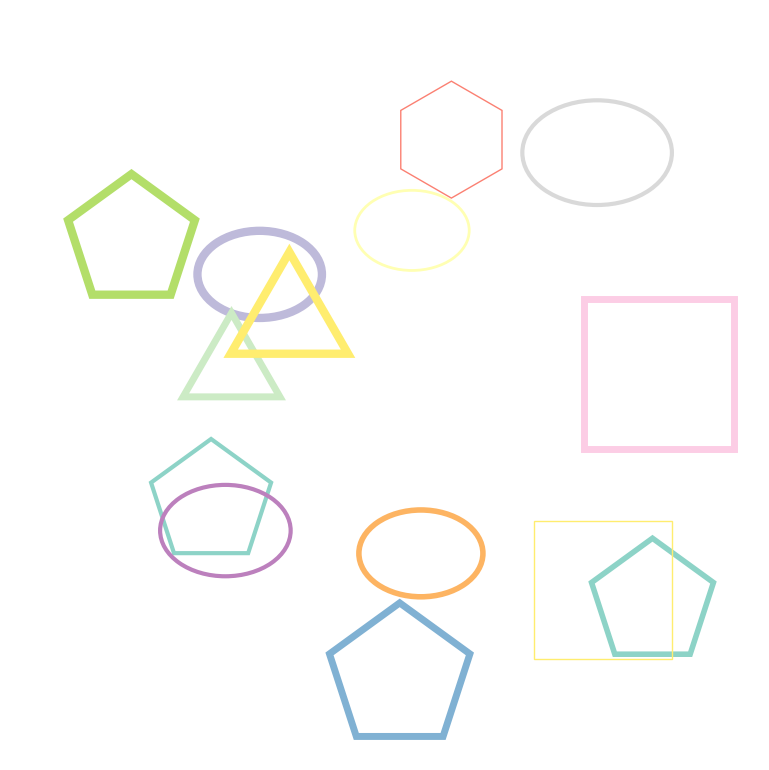[{"shape": "pentagon", "thickness": 2, "radius": 0.42, "center": [0.847, 0.218]}, {"shape": "pentagon", "thickness": 1.5, "radius": 0.41, "center": [0.274, 0.348]}, {"shape": "oval", "thickness": 1, "radius": 0.37, "center": [0.535, 0.701]}, {"shape": "oval", "thickness": 3, "radius": 0.4, "center": [0.337, 0.644]}, {"shape": "hexagon", "thickness": 0.5, "radius": 0.38, "center": [0.586, 0.819]}, {"shape": "pentagon", "thickness": 2.5, "radius": 0.48, "center": [0.519, 0.121]}, {"shape": "oval", "thickness": 2, "radius": 0.4, "center": [0.547, 0.281]}, {"shape": "pentagon", "thickness": 3, "radius": 0.43, "center": [0.171, 0.687]}, {"shape": "square", "thickness": 2.5, "radius": 0.49, "center": [0.855, 0.514]}, {"shape": "oval", "thickness": 1.5, "radius": 0.49, "center": [0.775, 0.802]}, {"shape": "oval", "thickness": 1.5, "radius": 0.42, "center": [0.293, 0.311]}, {"shape": "triangle", "thickness": 2.5, "radius": 0.36, "center": [0.301, 0.521]}, {"shape": "triangle", "thickness": 3, "radius": 0.44, "center": [0.376, 0.585]}, {"shape": "square", "thickness": 0.5, "radius": 0.45, "center": [0.784, 0.233]}]